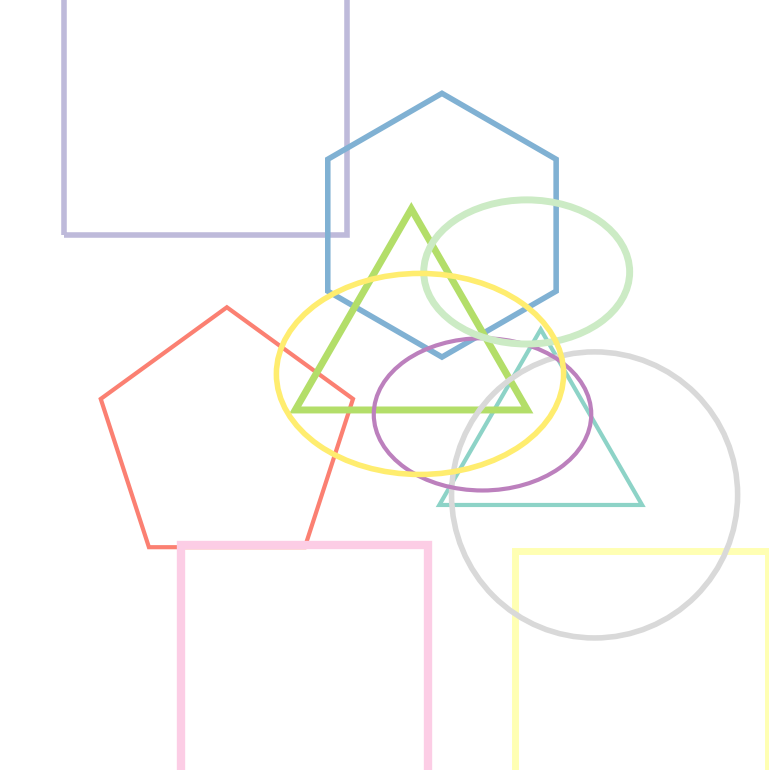[{"shape": "triangle", "thickness": 1.5, "radius": 0.76, "center": [0.702, 0.42]}, {"shape": "square", "thickness": 2.5, "radius": 0.82, "center": [0.833, 0.119]}, {"shape": "square", "thickness": 2, "radius": 0.92, "center": [0.267, 0.878]}, {"shape": "pentagon", "thickness": 1.5, "radius": 0.86, "center": [0.295, 0.429]}, {"shape": "hexagon", "thickness": 2, "radius": 0.86, "center": [0.574, 0.708]}, {"shape": "triangle", "thickness": 2.5, "radius": 0.87, "center": [0.534, 0.555]}, {"shape": "square", "thickness": 3, "radius": 0.8, "center": [0.396, 0.132]}, {"shape": "circle", "thickness": 2, "radius": 0.93, "center": [0.772, 0.357]}, {"shape": "oval", "thickness": 1.5, "radius": 0.71, "center": [0.627, 0.462]}, {"shape": "oval", "thickness": 2.5, "radius": 0.67, "center": [0.684, 0.647]}, {"shape": "oval", "thickness": 2, "radius": 0.93, "center": [0.545, 0.514]}]